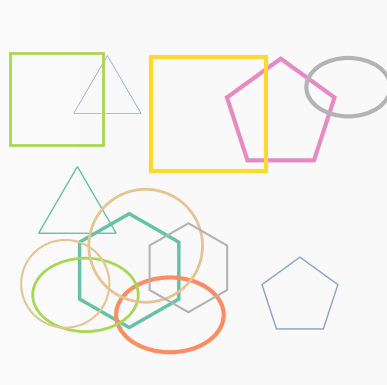[{"shape": "hexagon", "thickness": 2.5, "radius": 0.74, "center": [0.333, 0.297]}, {"shape": "triangle", "thickness": 1, "radius": 0.58, "center": [0.2, 0.452]}, {"shape": "oval", "thickness": 3, "radius": 0.69, "center": [0.438, 0.182]}, {"shape": "pentagon", "thickness": 1, "radius": 0.51, "center": [0.774, 0.229]}, {"shape": "triangle", "thickness": 0.5, "radius": 0.5, "center": [0.277, 0.755]}, {"shape": "pentagon", "thickness": 3, "radius": 0.73, "center": [0.725, 0.702]}, {"shape": "square", "thickness": 2, "radius": 0.6, "center": [0.146, 0.744]}, {"shape": "oval", "thickness": 2, "radius": 0.68, "center": [0.221, 0.234]}, {"shape": "square", "thickness": 3, "radius": 0.74, "center": [0.538, 0.705]}, {"shape": "circle", "thickness": 2, "radius": 0.73, "center": [0.376, 0.362]}, {"shape": "circle", "thickness": 1.5, "radius": 0.57, "center": [0.168, 0.263]}, {"shape": "oval", "thickness": 3, "radius": 0.54, "center": [0.899, 0.774]}, {"shape": "hexagon", "thickness": 1.5, "radius": 0.58, "center": [0.486, 0.305]}]